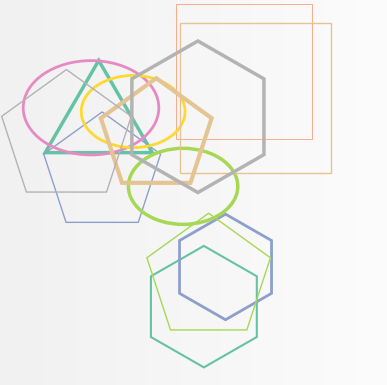[{"shape": "triangle", "thickness": 2.5, "radius": 0.8, "center": [0.255, 0.683]}, {"shape": "hexagon", "thickness": 1.5, "radius": 0.79, "center": [0.526, 0.204]}, {"shape": "square", "thickness": 0.5, "radius": 0.87, "center": [0.63, 0.814]}, {"shape": "pentagon", "thickness": 1, "radius": 0.79, "center": [0.264, 0.551]}, {"shape": "hexagon", "thickness": 2, "radius": 0.69, "center": [0.582, 0.307]}, {"shape": "oval", "thickness": 2, "radius": 0.87, "center": [0.235, 0.72]}, {"shape": "oval", "thickness": 2.5, "radius": 0.71, "center": [0.472, 0.516]}, {"shape": "pentagon", "thickness": 1, "radius": 0.84, "center": [0.538, 0.279]}, {"shape": "oval", "thickness": 2, "radius": 0.67, "center": [0.344, 0.71]}, {"shape": "square", "thickness": 1, "radius": 0.98, "center": [0.659, 0.745]}, {"shape": "pentagon", "thickness": 3, "radius": 0.75, "center": [0.403, 0.647]}, {"shape": "hexagon", "thickness": 2.5, "radius": 0.98, "center": [0.511, 0.697]}, {"shape": "pentagon", "thickness": 1, "radius": 0.88, "center": [0.172, 0.643]}]